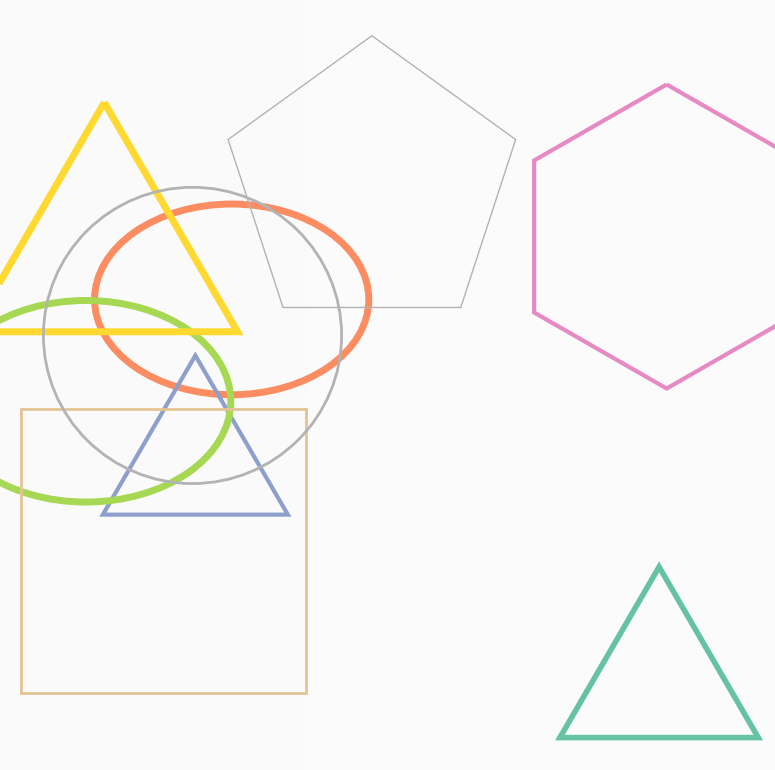[{"shape": "triangle", "thickness": 2, "radius": 0.74, "center": [0.85, 0.116]}, {"shape": "oval", "thickness": 2.5, "radius": 0.88, "center": [0.299, 0.611]}, {"shape": "triangle", "thickness": 1.5, "radius": 0.69, "center": [0.252, 0.401]}, {"shape": "hexagon", "thickness": 1.5, "radius": 0.99, "center": [0.86, 0.693]}, {"shape": "oval", "thickness": 2.5, "radius": 0.93, "center": [0.111, 0.479]}, {"shape": "triangle", "thickness": 2.5, "radius": 0.99, "center": [0.135, 0.668]}, {"shape": "square", "thickness": 1, "radius": 0.92, "center": [0.211, 0.284]}, {"shape": "pentagon", "thickness": 0.5, "radius": 0.98, "center": [0.48, 0.759]}, {"shape": "circle", "thickness": 1, "radius": 0.96, "center": [0.248, 0.564]}]